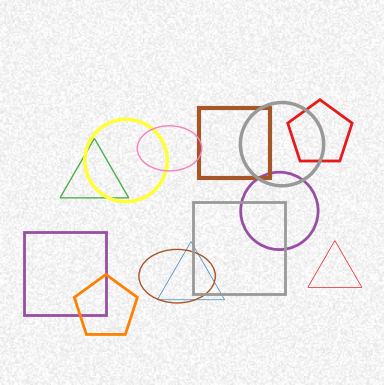[{"shape": "pentagon", "thickness": 2, "radius": 0.44, "center": [0.831, 0.653]}, {"shape": "triangle", "thickness": 0.5, "radius": 0.41, "center": [0.87, 0.294]}, {"shape": "triangle", "thickness": 0.5, "radius": 0.5, "center": [0.496, 0.272]}, {"shape": "triangle", "thickness": 1, "radius": 0.52, "center": [0.245, 0.538]}, {"shape": "circle", "thickness": 2, "radius": 0.5, "center": [0.726, 0.452]}, {"shape": "square", "thickness": 2, "radius": 0.53, "center": [0.168, 0.29]}, {"shape": "pentagon", "thickness": 2, "radius": 0.43, "center": [0.275, 0.201]}, {"shape": "circle", "thickness": 2.5, "radius": 0.53, "center": [0.327, 0.583]}, {"shape": "square", "thickness": 3, "radius": 0.46, "center": [0.61, 0.628]}, {"shape": "oval", "thickness": 1, "radius": 0.5, "center": [0.46, 0.283]}, {"shape": "oval", "thickness": 1, "radius": 0.42, "center": [0.44, 0.615]}, {"shape": "square", "thickness": 2, "radius": 0.6, "center": [0.622, 0.357]}, {"shape": "circle", "thickness": 2.5, "radius": 0.54, "center": [0.733, 0.626]}]